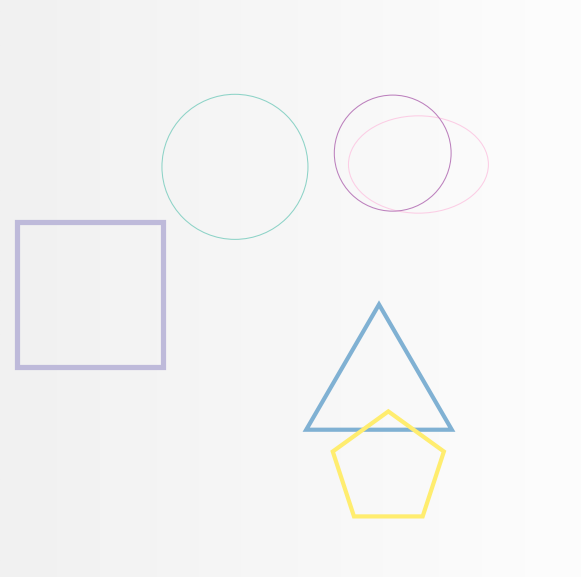[{"shape": "circle", "thickness": 0.5, "radius": 0.63, "center": [0.404, 0.71]}, {"shape": "square", "thickness": 2.5, "radius": 0.63, "center": [0.155, 0.49]}, {"shape": "triangle", "thickness": 2, "radius": 0.72, "center": [0.652, 0.327]}, {"shape": "oval", "thickness": 0.5, "radius": 0.6, "center": [0.72, 0.714]}, {"shape": "circle", "thickness": 0.5, "radius": 0.5, "center": [0.676, 0.734]}, {"shape": "pentagon", "thickness": 2, "radius": 0.5, "center": [0.668, 0.186]}]